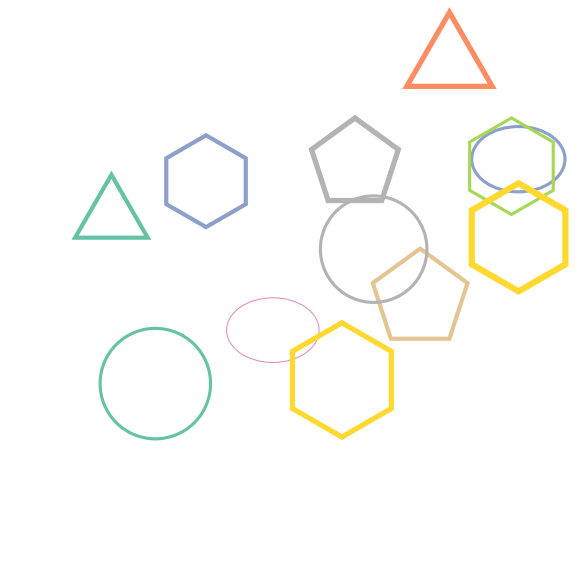[{"shape": "circle", "thickness": 1.5, "radius": 0.48, "center": [0.269, 0.335]}, {"shape": "triangle", "thickness": 2, "radius": 0.36, "center": [0.193, 0.624]}, {"shape": "triangle", "thickness": 2.5, "radius": 0.43, "center": [0.778, 0.892]}, {"shape": "oval", "thickness": 1.5, "radius": 0.4, "center": [0.898, 0.723]}, {"shape": "hexagon", "thickness": 2, "radius": 0.4, "center": [0.357, 0.685]}, {"shape": "oval", "thickness": 0.5, "radius": 0.4, "center": [0.473, 0.427]}, {"shape": "hexagon", "thickness": 1.5, "radius": 0.42, "center": [0.886, 0.711]}, {"shape": "hexagon", "thickness": 2.5, "radius": 0.49, "center": [0.592, 0.341]}, {"shape": "hexagon", "thickness": 3, "radius": 0.47, "center": [0.898, 0.588]}, {"shape": "pentagon", "thickness": 2, "radius": 0.43, "center": [0.728, 0.482]}, {"shape": "circle", "thickness": 1.5, "radius": 0.46, "center": [0.647, 0.568]}, {"shape": "pentagon", "thickness": 2.5, "radius": 0.4, "center": [0.615, 0.716]}]